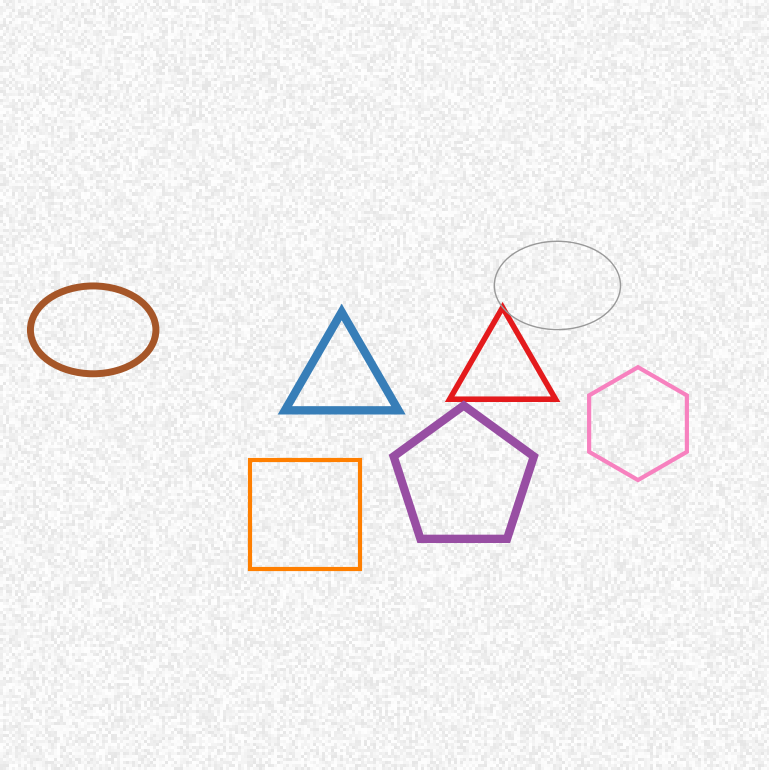[{"shape": "triangle", "thickness": 2, "radius": 0.4, "center": [0.653, 0.521]}, {"shape": "triangle", "thickness": 3, "radius": 0.43, "center": [0.444, 0.51]}, {"shape": "pentagon", "thickness": 3, "radius": 0.48, "center": [0.602, 0.378]}, {"shape": "square", "thickness": 1.5, "radius": 0.36, "center": [0.396, 0.332]}, {"shape": "oval", "thickness": 2.5, "radius": 0.41, "center": [0.121, 0.572]}, {"shape": "hexagon", "thickness": 1.5, "radius": 0.37, "center": [0.829, 0.45]}, {"shape": "oval", "thickness": 0.5, "radius": 0.41, "center": [0.724, 0.629]}]